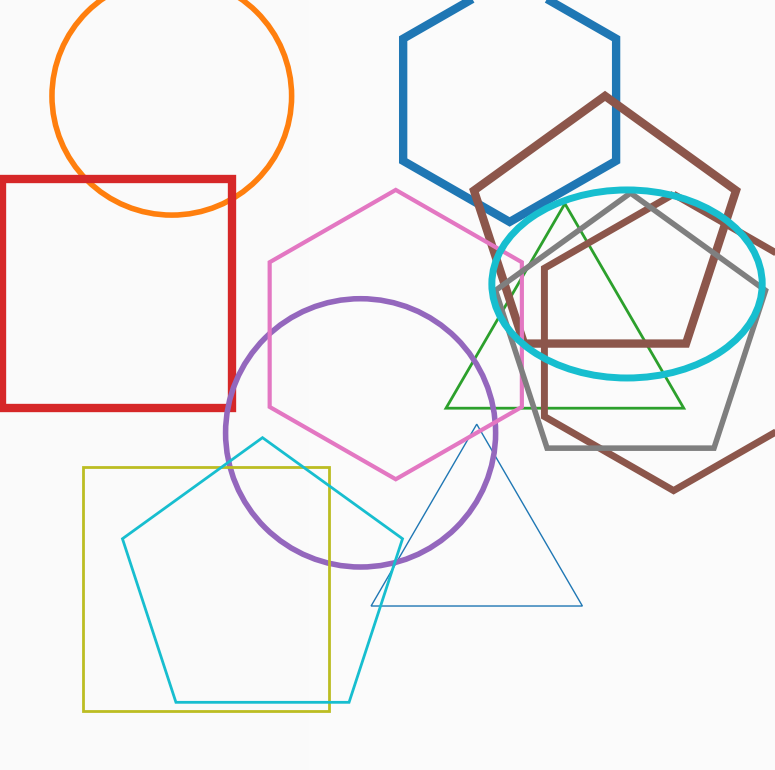[{"shape": "hexagon", "thickness": 3, "radius": 0.79, "center": [0.658, 0.87]}, {"shape": "triangle", "thickness": 0.5, "radius": 0.79, "center": [0.615, 0.292]}, {"shape": "circle", "thickness": 2, "radius": 0.77, "center": [0.222, 0.875]}, {"shape": "triangle", "thickness": 1, "radius": 0.89, "center": [0.729, 0.558]}, {"shape": "square", "thickness": 3, "radius": 0.74, "center": [0.151, 0.619]}, {"shape": "circle", "thickness": 2, "radius": 0.87, "center": [0.465, 0.438]}, {"shape": "hexagon", "thickness": 2.5, "radius": 0.96, "center": [0.869, 0.555]}, {"shape": "pentagon", "thickness": 3, "radius": 0.89, "center": [0.781, 0.698]}, {"shape": "hexagon", "thickness": 1.5, "radius": 0.94, "center": [0.511, 0.565]}, {"shape": "pentagon", "thickness": 2, "radius": 0.92, "center": [0.814, 0.566]}, {"shape": "square", "thickness": 1, "radius": 0.79, "center": [0.266, 0.235]}, {"shape": "oval", "thickness": 2.5, "radius": 0.87, "center": [0.809, 0.631]}, {"shape": "pentagon", "thickness": 1, "radius": 0.95, "center": [0.339, 0.242]}]